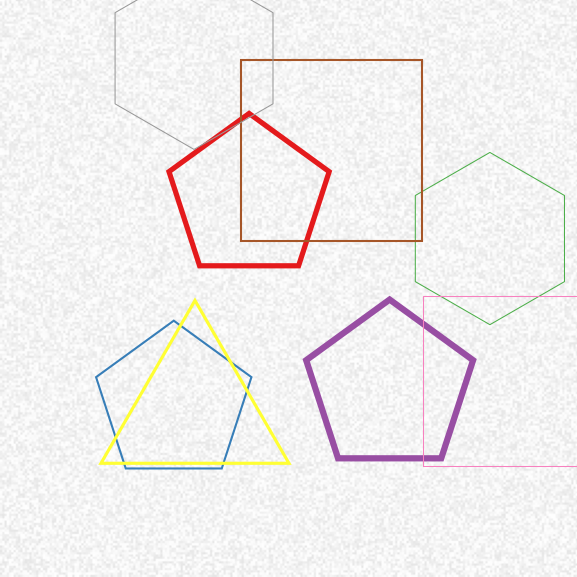[{"shape": "pentagon", "thickness": 2.5, "radius": 0.73, "center": [0.431, 0.657]}, {"shape": "pentagon", "thickness": 1, "radius": 0.71, "center": [0.301, 0.302]}, {"shape": "hexagon", "thickness": 0.5, "radius": 0.75, "center": [0.848, 0.586]}, {"shape": "pentagon", "thickness": 3, "radius": 0.76, "center": [0.675, 0.328]}, {"shape": "triangle", "thickness": 1.5, "radius": 0.94, "center": [0.338, 0.291]}, {"shape": "square", "thickness": 1, "radius": 0.78, "center": [0.574, 0.739]}, {"shape": "square", "thickness": 0.5, "radius": 0.73, "center": [0.88, 0.339]}, {"shape": "hexagon", "thickness": 0.5, "radius": 0.79, "center": [0.336, 0.898]}]